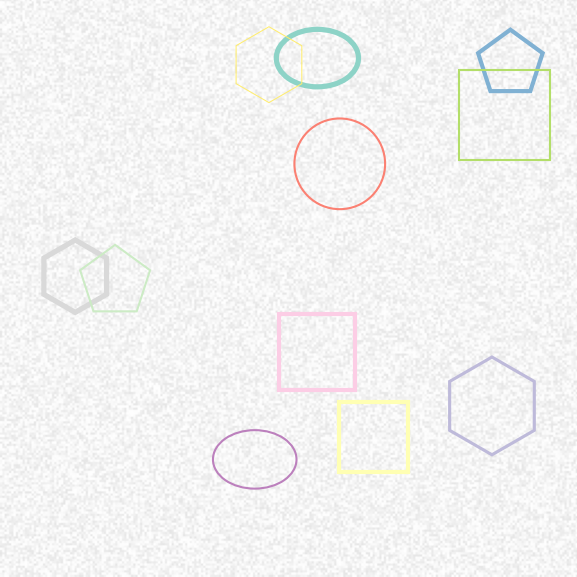[{"shape": "oval", "thickness": 2.5, "radius": 0.36, "center": [0.55, 0.899]}, {"shape": "square", "thickness": 2, "radius": 0.3, "center": [0.647, 0.243]}, {"shape": "hexagon", "thickness": 1.5, "radius": 0.42, "center": [0.852, 0.296]}, {"shape": "circle", "thickness": 1, "radius": 0.39, "center": [0.588, 0.715]}, {"shape": "pentagon", "thickness": 2, "radius": 0.29, "center": [0.884, 0.889]}, {"shape": "square", "thickness": 1, "radius": 0.39, "center": [0.874, 0.8]}, {"shape": "square", "thickness": 2, "radius": 0.33, "center": [0.548, 0.389]}, {"shape": "hexagon", "thickness": 2.5, "radius": 0.31, "center": [0.13, 0.521]}, {"shape": "oval", "thickness": 1, "radius": 0.36, "center": [0.441, 0.204]}, {"shape": "pentagon", "thickness": 1, "radius": 0.32, "center": [0.199, 0.511]}, {"shape": "hexagon", "thickness": 0.5, "radius": 0.33, "center": [0.466, 0.887]}]